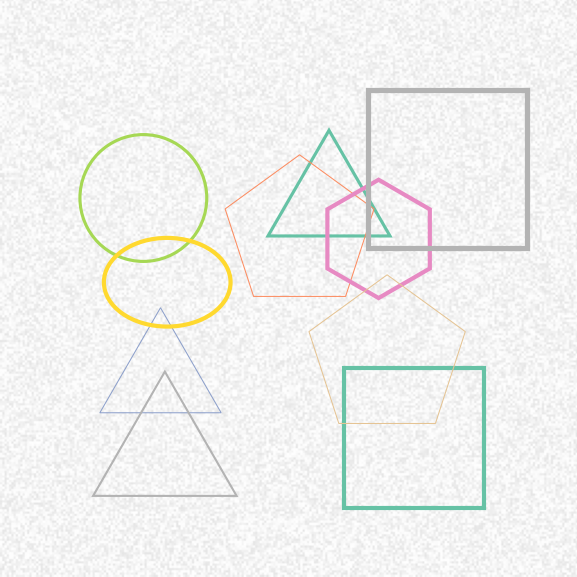[{"shape": "triangle", "thickness": 1.5, "radius": 0.61, "center": [0.57, 0.652]}, {"shape": "square", "thickness": 2, "radius": 0.61, "center": [0.716, 0.24]}, {"shape": "pentagon", "thickness": 0.5, "radius": 0.68, "center": [0.519, 0.596]}, {"shape": "triangle", "thickness": 0.5, "radius": 0.61, "center": [0.278, 0.345]}, {"shape": "hexagon", "thickness": 2, "radius": 0.51, "center": [0.656, 0.585]}, {"shape": "circle", "thickness": 1.5, "radius": 0.55, "center": [0.248, 0.656]}, {"shape": "oval", "thickness": 2, "radius": 0.55, "center": [0.29, 0.51]}, {"shape": "pentagon", "thickness": 0.5, "radius": 0.71, "center": [0.67, 0.381]}, {"shape": "triangle", "thickness": 1, "radius": 0.72, "center": [0.285, 0.212]}, {"shape": "square", "thickness": 2.5, "radius": 0.69, "center": [0.775, 0.707]}]